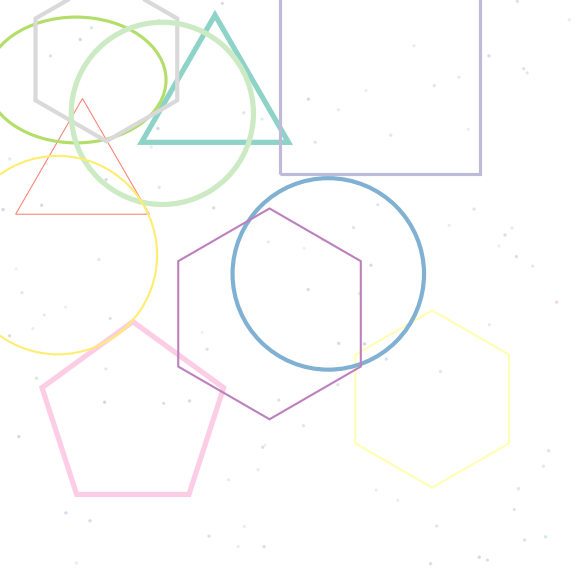[{"shape": "triangle", "thickness": 2.5, "radius": 0.73, "center": [0.372, 0.826]}, {"shape": "hexagon", "thickness": 1, "radius": 0.77, "center": [0.748, 0.308]}, {"shape": "square", "thickness": 1.5, "radius": 0.87, "center": [0.658, 0.87]}, {"shape": "triangle", "thickness": 0.5, "radius": 0.67, "center": [0.143, 0.695]}, {"shape": "circle", "thickness": 2, "radius": 0.83, "center": [0.568, 0.525]}, {"shape": "oval", "thickness": 1.5, "radius": 0.78, "center": [0.132, 0.861]}, {"shape": "pentagon", "thickness": 2.5, "radius": 0.83, "center": [0.23, 0.277]}, {"shape": "hexagon", "thickness": 2, "radius": 0.71, "center": [0.184, 0.896]}, {"shape": "hexagon", "thickness": 1, "radius": 0.91, "center": [0.467, 0.456]}, {"shape": "circle", "thickness": 2.5, "radius": 0.79, "center": [0.281, 0.803]}, {"shape": "circle", "thickness": 1, "radius": 0.86, "center": [0.1, 0.557]}]